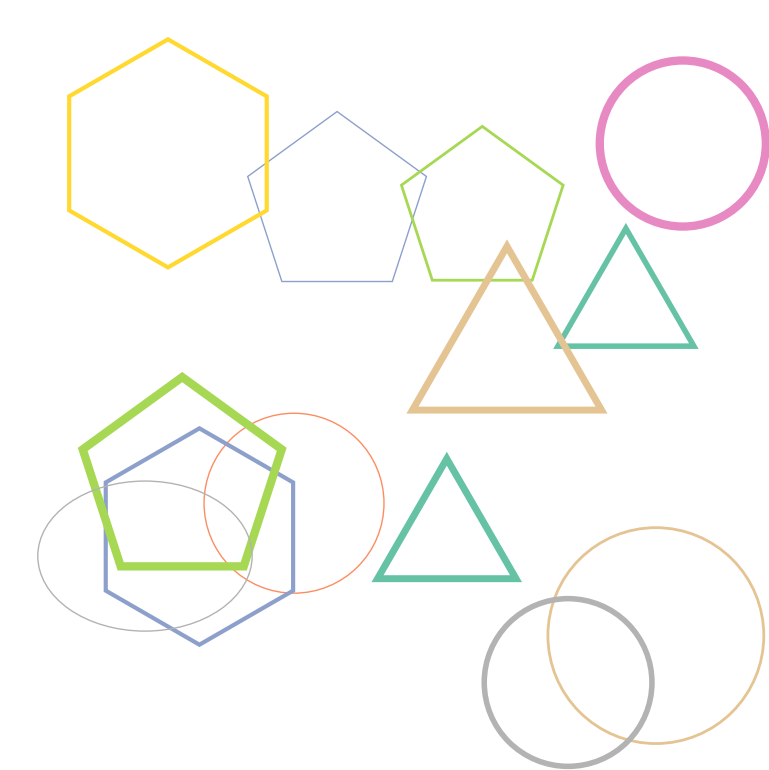[{"shape": "triangle", "thickness": 2, "radius": 0.51, "center": [0.813, 0.601]}, {"shape": "triangle", "thickness": 2.5, "radius": 0.52, "center": [0.58, 0.3]}, {"shape": "circle", "thickness": 0.5, "radius": 0.58, "center": [0.382, 0.346]}, {"shape": "pentagon", "thickness": 0.5, "radius": 0.61, "center": [0.438, 0.733]}, {"shape": "hexagon", "thickness": 1.5, "radius": 0.7, "center": [0.259, 0.303]}, {"shape": "circle", "thickness": 3, "radius": 0.54, "center": [0.887, 0.814]}, {"shape": "pentagon", "thickness": 3, "radius": 0.68, "center": [0.237, 0.374]}, {"shape": "pentagon", "thickness": 1, "radius": 0.55, "center": [0.626, 0.725]}, {"shape": "hexagon", "thickness": 1.5, "radius": 0.74, "center": [0.218, 0.801]}, {"shape": "triangle", "thickness": 2.5, "radius": 0.71, "center": [0.658, 0.538]}, {"shape": "circle", "thickness": 1, "radius": 0.7, "center": [0.852, 0.175]}, {"shape": "oval", "thickness": 0.5, "radius": 0.7, "center": [0.188, 0.278]}, {"shape": "circle", "thickness": 2, "radius": 0.54, "center": [0.738, 0.114]}]